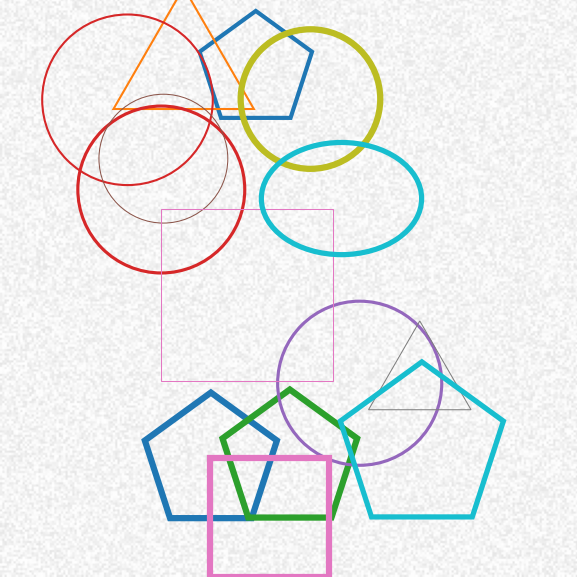[{"shape": "pentagon", "thickness": 3, "radius": 0.6, "center": [0.365, 0.199]}, {"shape": "pentagon", "thickness": 2, "radius": 0.51, "center": [0.443, 0.878]}, {"shape": "triangle", "thickness": 1, "radius": 0.7, "center": [0.318, 0.881]}, {"shape": "pentagon", "thickness": 3, "radius": 0.61, "center": [0.502, 0.202]}, {"shape": "circle", "thickness": 1, "radius": 0.74, "center": [0.221, 0.826]}, {"shape": "circle", "thickness": 1.5, "radius": 0.72, "center": [0.279, 0.671]}, {"shape": "circle", "thickness": 1.5, "radius": 0.71, "center": [0.623, 0.336]}, {"shape": "circle", "thickness": 0.5, "radius": 0.56, "center": [0.283, 0.724]}, {"shape": "square", "thickness": 3, "radius": 0.51, "center": [0.466, 0.103]}, {"shape": "square", "thickness": 0.5, "radius": 0.74, "center": [0.428, 0.489]}, {"shape": "triangle", "thickness": 0.5, "radius": 0.51, "center": [0.727, 0.341]}, {"shape": "circle", "thickness": 3, "radius": 0.6, "center": [0.538, 0.828]}, {"shape": "pentagon", "thickness": 2.5, "radius": 0.74, "center": [0.731, 0.224]}, {"shape": "oval", "thickness": 2.5, "radius": 0.69, "center": [0.591, 0.655]}]